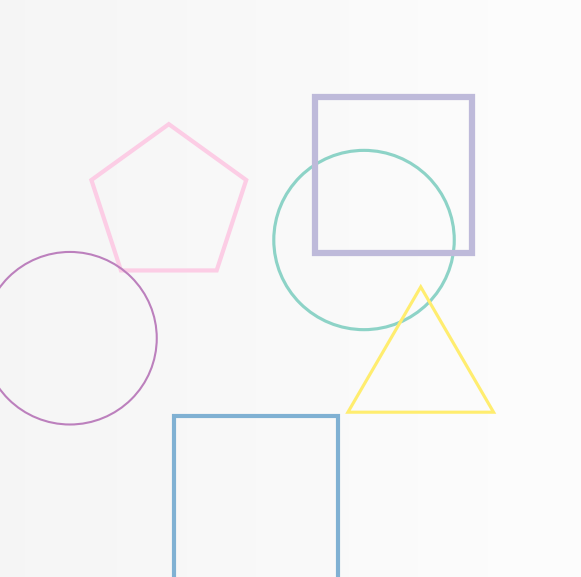[{"shape": "circle", "thickness": 1.5, "radius": 0.78, "center": [0.626, 0.584]}, {"shape": "square", "thickness": 3, "radius": 0.67, "center": [0.677, 0.696]}, {"shape": "square", "thickness": 2, "radius": 0.71, "center": [0.441, 0.138]}, {"shape": "pentagon", "thickness": 2, "radius": 0.7, "center": [0.29, 0.644]}, {"shape": "circle", "thickness": 1, "radius": 0.75, "center": [0.12, 0.413]}, {"shape": "triangle", "thickness": 1.5, "radius": 0.72, "center": [0.724, 0.358]}]